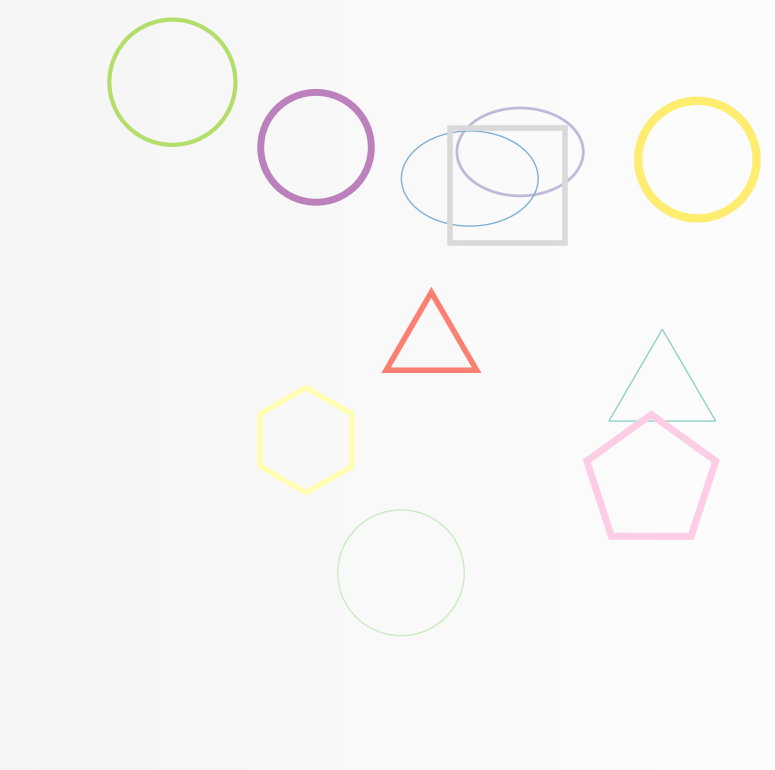[{"shape": "triangle", "thickness": 0.5, "radius": 0.4, "center": [0.855, 0.493]}, {"shape": "hexagon", "thickness": 2, "radius": 0.34, "center": [0.395, 0.428]}, {"shape": "oval", "thickness": 1, "radius": 0.41, "center": [0.671, 0.803]}, {"shape": "triangle", "thickness": 2, "radius": 0.34, "center": [0.557, 0.553]}, {"shape": "oval", "thickness": 0.5, "radius": 0.44, "center": [0.606, 0.768]}, {"shape": "circle", "thickness": 1.5, "radius": 0.41, "center": [0.222, 0.893]}, {"shape": "pentagon", "thickness": 2.5, "radius": 0.44, "center": [0.84, 0.374]}, {"shape": "square", "thickness": 2, "radius": 0.37, "center": [0.655, 0.759]}, {"shape": "circle", "thickness": 2.5, "radius": 0.36, "center": [0.408, 0.809]}, {"shape": "circle", "thickness": 0.5, "radius": 0.41, "center": [0.517, 0.256]}, {"shape": "circle", "thickness": 3, "radius": 0.38, "center": [0.9, 0.793]}]